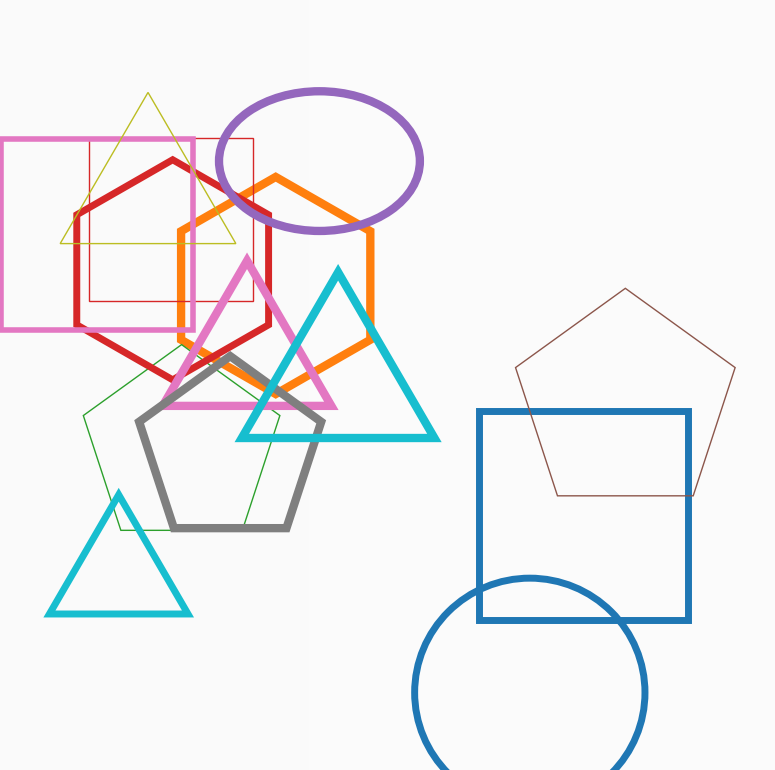[{"shape": "circle", "thickness": 2.5, "radius": 0.74, "center": [0.684, 0.101]}, {"shape": "square", "thickness": 2.5, "radius": 0.68, "center": [0.753, 0.331]}, {"shape": "hexagon", "thickness": 3, "radius": 0.7, "center": [0.356, 0.629]}, {"shape": "pentagon", "thickness": 0.5, "radius": 0.67, "center": [0.234, 0.419]}, {"shape": "square", "thickness": 0.5, "radius": 0.53, "center": [0.221, 0.715]}, {"shape": "hexagon", "thickness": 2.5, "radius": 0.71, "center": [0.223, 0.65]}, {"shape": "oval", "thickness": 3, "radius": 0.65, "center": [0.412, 0.791]}, {"shape": "pentagon", "thickness": 0.5, "radius": 0.74, "center": [0.807, 0.477]}, {"shape": "square", "thickness": 2, "radius": 0.62, "center": [0.125, 0.696]}, {"shape": "triangle", "thickness": 3, "radius": 0.63, "center": [0.319, 0.536]}, {"shape": "pentagon", "thickness": 3, "radius": 0.62, "center": [0.297, 0.414]}, {"shape": "triangle", "thickness": 0.5, "radius": 0.65, "center": [0.191, 0.749]}, {"shape": "triangle", "thickness": 2.5, "radius": 0.52, "center": [0.153, 0.254]}, {"shape": "triangle", "thickness": 3, "radius": 0.72, "center": [0.436, 0.503]}]